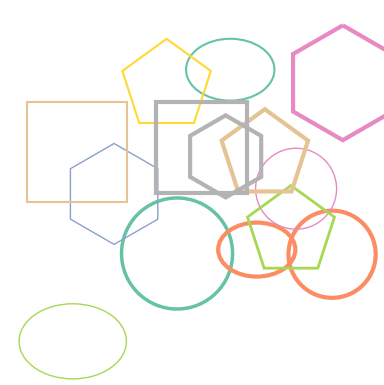[{"shape": "oval", "thickness": 1.5, "radius": 0.57, "center": [0.598, 0.819]}, {"shape": "circle", "thickness": 2.5, "radius": 0.72, "center": [0.46, 0.342]}, {"shape": "oval", "thickness": 3, "radius": 0.5, "center": [0.667, 0.352]}, {"shape": "circle", "thickness": 3, "radius": 0.57, "center": [0.863, 0.34]}, {"shape": "hexagon", "thickness": 1, "radius": 0.66, "center": [0.296, 0.496]}, {"shape": "circle", "thickness": 1, "radius": 0.53, "center": [0.769, 0.51]}, {"shape": "hexagon", "thickness": 3, "radius": 0.75, "center": [0.89, 0.785]}, {"shape": "oval", "thickness": 1, "radius": 0.7, "center": [0.189, 0.113]}, {"shape": "pentagon", "thickness": 2, "radius": 0.59, "center": [0.756, 0.399]}, {"shape": "pentagon", "thickness": 1.5, "radius": 0.6, "center": [0.433, 0.778]}, {"shape": "pentagon", "thickness": 3, "radius": 0.59, "center": [0.688, 0.598]}, {"shape": "square", "thickness": 1.5, "radius": 0.65, "center": [0.2, 0.605]}, {"shape": "square", "thickness": 3, "radius": 0.59, "center": [0.522, 0.616]}, {"shape": "hexagon", "thickness": 3, "radius": 0.53, "center": [0.586, 0.594]}]